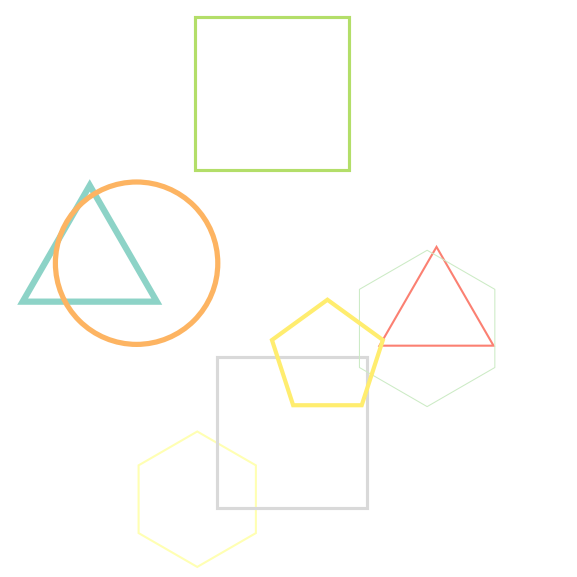[{"shape": "triangle", "thickness": 3, "radius": 0.67, "center": [0.155, 0.544]}, {"shape": "hexagon", "thickness": 1, "radius": 0.59, "center": [0.342, 0.135]}, {"shape": "triangle", "thickness": 1, "radius": 0.57, "center": [0.756, 0.458]}, {"shape": "circle", "thickness": 2.5, "radius": 0.7, "center": [0.237, 0.543]}, {"shape": "square", "thickness": 1.5, "radius": 0.66, "center": [0.471, 0.838]}, {"shape": "square", "thickness": 1.5, "radius": 0.65, "center": [0.506, 0.25]}, {"shape": "hexagon", "thickness": 0.5, "radius": 0.68, "center": [0.74, 0.43]}, {"shape": "pentagon", "thickness": 2, "radius": 0.5, "center": [0.567, 0.379]}]